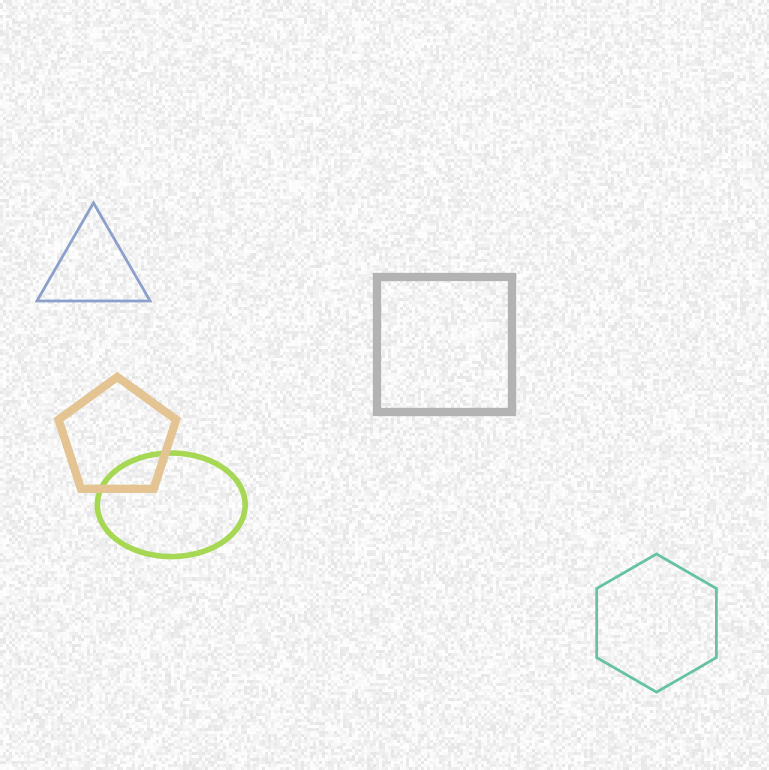[{"shape": "hexagon", "thickness": 1, "radius": 0.45, "center": [0.853, 0.191]}, {"shape": "triangle", "thickness": 1, "radius": 0.42, "center": [0.121, 0.652]}, {"shape": "oval", "thickness": 2, "radius": 0.48, "center": [0.222, 0.344]}, {"shape": "pentagon", "thickness": 3, "radius": 0.4, "center": [0.152, 0.43]}, {"shape": "square", "thickness": 3, "radius": 0.44, "center": [0.578, 0.553]}]